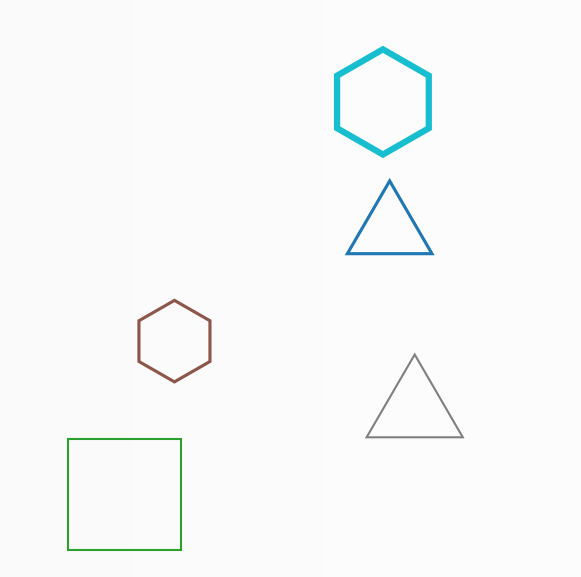[{"shape": "triangle", "thickness": 1.5, "radius": 0.42, "center": [0.67, 0.602]}, {"shape": "square", "thickness": 1, "radius": 0.48, "center": [0.214, 0.143]}, {"shape": "hexagon", "thickness": 1.5, "radius": 0.35, "center": [0.3, 0.408]}, {"shape": "triangle", "thickness": 1, "radius": 0.48, "center": [0.713, 0.29]}, {"shape": "hexagon", "thickness": 3, "radius": 0.46, "center": [0.659, 0.823]}]